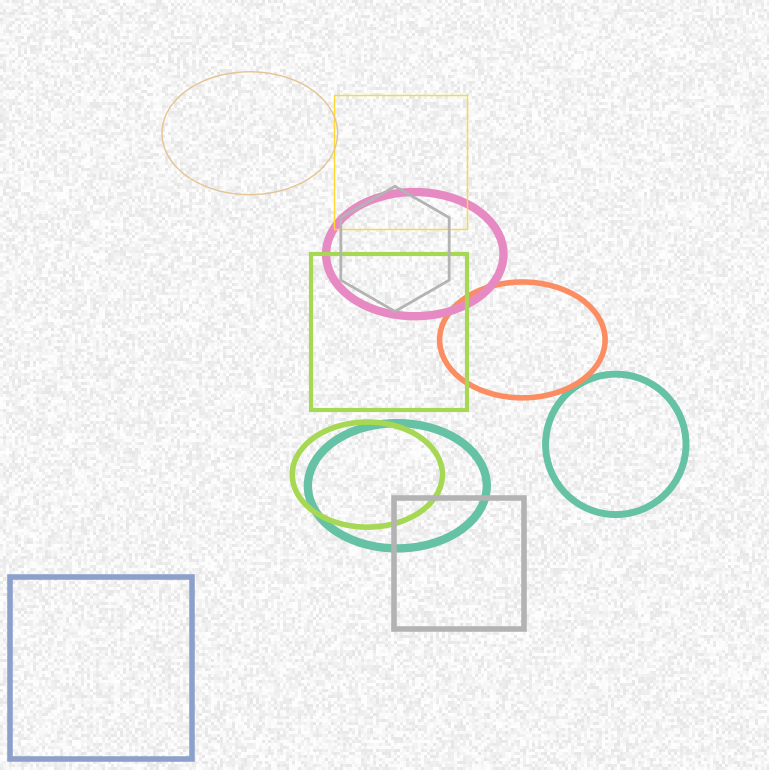[{"shape": "oval", "thickness": 3, "radius": 0.58, "center": [0.516, 0.369]}, {"shape": "circle", "thickness": 2.5, "radius": 0.46, "center": [0.8, 0.423]}, {"shape": "oval", "thickness": 2, "radius": 0.54, "center": [0.678, 0.559]}, {"shape": "square", "thickness": 2, "radius": 0.59, "center": [0.131, 0.132]}, {"shape": "oval", "thickness": 3, "radius": 0.58, "center": [0.539, 0.67]}, {"shape": "square", "thickness": 1.5, "radius": 0.5, "center": [0.505, 0.569]}, {"shape": "oval", "thickness": 2, "radius": 0.49, "center": [0.477, 0.384]}, {"shape": "square", "thickness": 0.5, "radius": 0.43, "center": [0.52, 0.789]}, {"shape": "oval", "thickness": 0.5, "radius": 0.57, "center": [0.324, 0.827]}, {"shape": "square", "thickness": 2, "radius": 0.42, "center": [0.596, 0.268]}, {"shape": "hexagon", "thickness": 1, "radius": 0.41, "center": [0.513, 0.677]}]